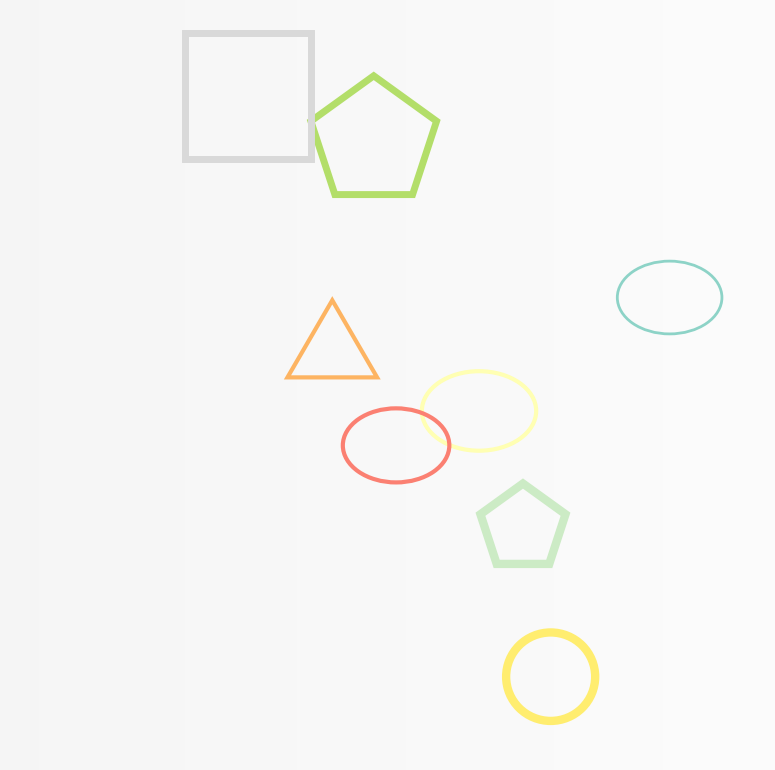[{"shape": "oval", "thickness": 1, "radius": 0.34, "center": [0.864, 0.614]}, {"shape": "oval", "thickness": 1.5, "radius": 0.37, "center": [0.618, 0.466]}, {"shape": "oval", "thickness": 1.5, "radius": 0.34, "center": [0.511, 0.422]}, {"shape": "triangle", "thickness": 1.5, "radius": 0.33, "center": [0.429, 0.543]}, {"shape": "pentagon", "thickness": 2.5, "radius": 0.43, "center": [0.482, 0.816]}, {"shape": "square", "thickness": 2.5, "radius": 0.41, "center": [0.32, 0.875]}, {"shape": "pentagon", "thickness": 3, "radius": 0.29, "center": [0.675, 0.314]}, {"shape": "circle", "thickness": 3, "radius": 0.29, "center": [0.711, 0.121]}]